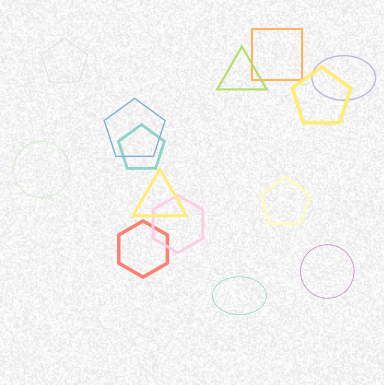[{"shape": "oval", "thickness": 0.5, "radius": 0.35, "center": [0.622, 0.232]}, {"shape": "pentagon", "thickness": 2, "radius": 0.31, "center": [0.367, 0.614]}, {"shape": "pentagon", "thickness": 1.5, "radius": 0.34, "center": [0.741, 0.473]}, {"shape": "oval", "thickness": 1, "radius": 0.41, "center": [0.893, 0.798]}, {"shape": "hexagon", "thickness": 2.5, "radius": 0.36, "center": [0.372, 0.353]}, {"shape": "pentagon", "thickness": 1, "radius": 0.42, "center": [0.35, 0.661]}, {"shape": "square", "thickness": 1.5, "radius": 0.33, "center": [0.719, 0.859]}, {"shape": "triangle", "thickness": 1.5, "radius": 0.37, "center": [0.628, 0.805]}, {"shape": "hexagon", "thickness": 2, "radius": 0.37, "center": [0.462, 0.418]}, {"shape": "pentagon", "thickness": 0.5, "radius": 0.32, "center": [0.167, 0.838]}, {"shape": "circle", "thickness": 0.5, "radius": 0.35, "center": [0.85, 0.295]}, {"shape": "circle", "thickness": 0.5, "radius": 0.37, "center": [0.108, 0.559]}, {"shape": "triangle", "thickness": 2, "radius": 0.4, "center": [0.415, 0.48]}, {"shape": "pentagon", "thickness": 2.5, "radius": 0.4, "center": [0.835, 0.746]}]